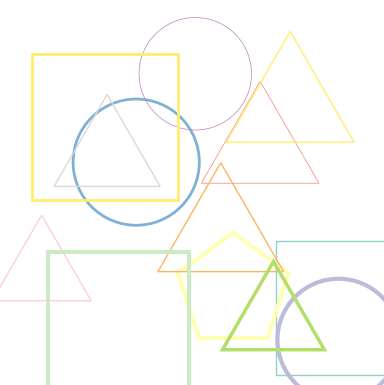[{"shape": "square", "thickness": 1, "radius": 0.87, "center": [0.892, 0.2]}, {"shape": "pentagon", "thickness": 3, "radius": 0.76, "center": [0.606, 0.244]}, {"shape": "circle", "thickness": 3, "radius": 0.79, "center": [0.879, 0.117]}, {"shape": "triangle", "thickness": 0.5, "radius": 0.88, "center": [0.676, 0.612]}, {"shape": "circle", "thickness": 2, "radius": 0.82, "center": [0.354, 0.579]}, {"shape": "triangle", "thickness": 1, "radius": 0.94, "center": [0.573, 0.389]}, {"shape": "triangle", "thickness": 2.5, "radius": 0.76, "center": [0.71, 0.168]}, {"shape": "triangle", "thickness": 1, "radius": 0.74, "center": [0.108, 0.293]}, {"shape": "triangle", "thickness": 1, "radius": 0.8, "center": [0.278, 0.595]}, {"shape": "circle", "thickness": 0.5, "radius": 0.73, "center": [0.507, 0.808]}, {"shape": "square", "thickness": 3, "radius": 0.92, "center": [0.307, 0.163]}, {"shape": "square", "thickness": 2, "radius": 0.95, "center": [0.273, 0.671]}, {"shape": "triangle", "thickness": 1, "radius": 0.96, "center": [0.754, 0.726]}]